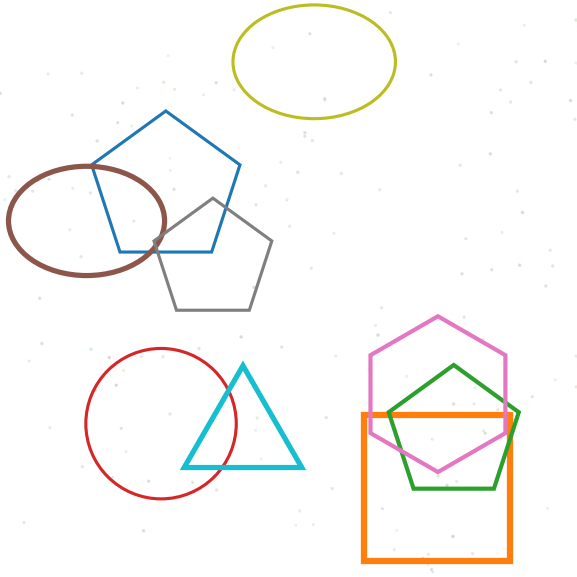[{"shape": "pentagon", "thickness": 1.5, "radius": 0.68, "center": [0.287, 0.672]}, {"shape": "square", "thickness": 3, "radius": 0.63, "center": [0.756, 0.154]}, {"shape": "pentagon", "thickness": 2, "radius": 0.59, "center": [0.786, 0.249]}, {"shape": "circle", "thickness": 1.5, "radius": 0.65, "center": [0.279, 0.266]}, {"shape": "oval", "thickness": 2.5, "radius": 0.68, "center": [0.15, 0.617]}, {"shape": "hexagon", "thickness": 2, "radius": 0.67, "center": [0.758, 0.317]}, {"shape": "pentagon", "thickness": 1.5, "radius": 0.54, "center": [0.369, 0.549]}, {"shape": "oval", "thickness": 1.5, "radius": 0.7, "center": [0.544, 0.892]}, {"shape": "triangle", "thickness": 2.5, "radius": 0.59, "center": [0.421, 0.248]}]